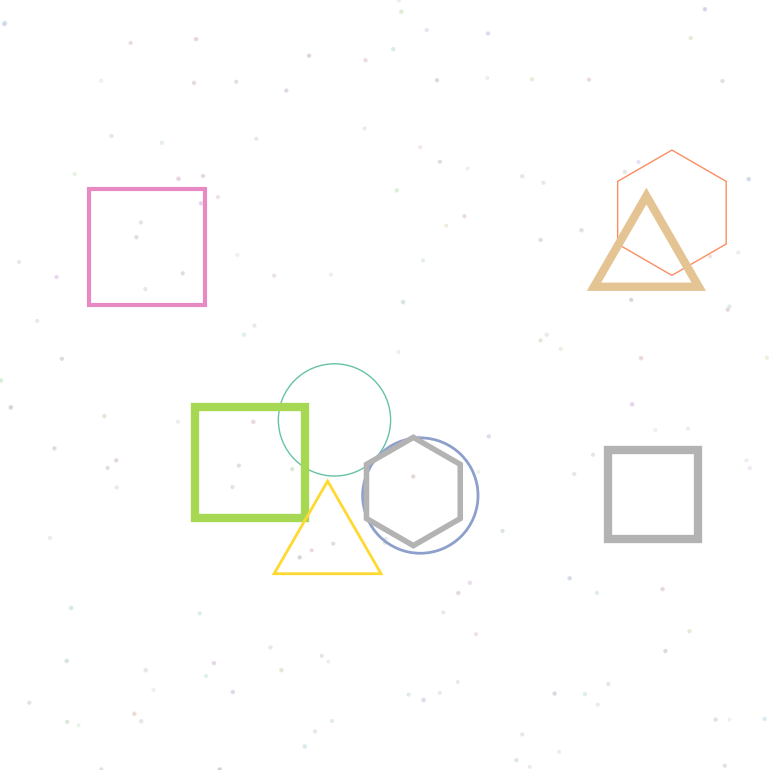[{"shape": "circle", "thickness": 0.5, "radius": 0.36, "center": [0.434, 0.455]}, {"shape": "hexagon", "thickness": 0.5, "radius": 0.41, "center": [0.873, 0.724]}, {"shape": "circle", "thickness": 1, "radius": 0.37, "center": [0.546, 0.356]}, {"shape": "square", "thickness": 1.5, "radius": 0.38, "center": [0.191, 0.679]}, {"shape": "square", "thickness": 3, "radius": 0.36, "center": [0.325, 0.399]}, {"shape": "triangle", "thickness": 1, "radius": 0.4, "center": [0.425, 0.295]}, {"shape": "triangle", "thickness": 3, "radius": 0.39, "center": [0.839, 0.667]}, {"shape": "hexagon", "thickness": 2, "radius": 0.35, "center": [0.537, 0.362]}, {"shape": "square", "thickness": 3, "radius": 0.29, "center": [0.848, 0.358]}]